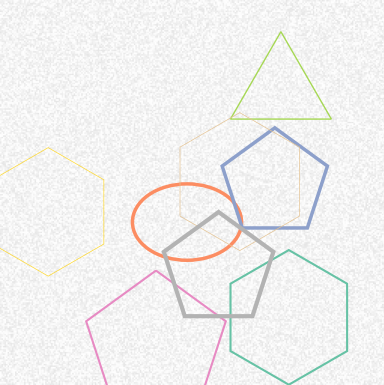[{"shape": "hexagon", "thickness": 1.5, "radius": 0.87, "center": [0.75, 0.176]}, {"shape": "oval", "thickness": 2.5, "radius": 0.71, "center": [0.486, 0.423]}, {"shape": "pentagon", "thickness": 2.5, "radius": 0.72, "center": [0.714, 0.524]}, {"shape": "pentagon", "thickness": 1.5, "radius": 0.95, "center": [0.405, 0.107]}, {"shape": "triangle", "thickness": 1, "radius": 0.76, "center": [0.73, 0.766]}, {"shape": "hexagon", "thickness": 0.5, "radius": 0.83, "center": [0.125, 0.45]}, {"shape": "hexagon", "thickness": 0.5, "radius": 0.9, "center": [0.623, 0.528]}, {"shape": "pentagon", "thickness": 3, "radius": 0.75, "center": [0.568, 0.3]}]